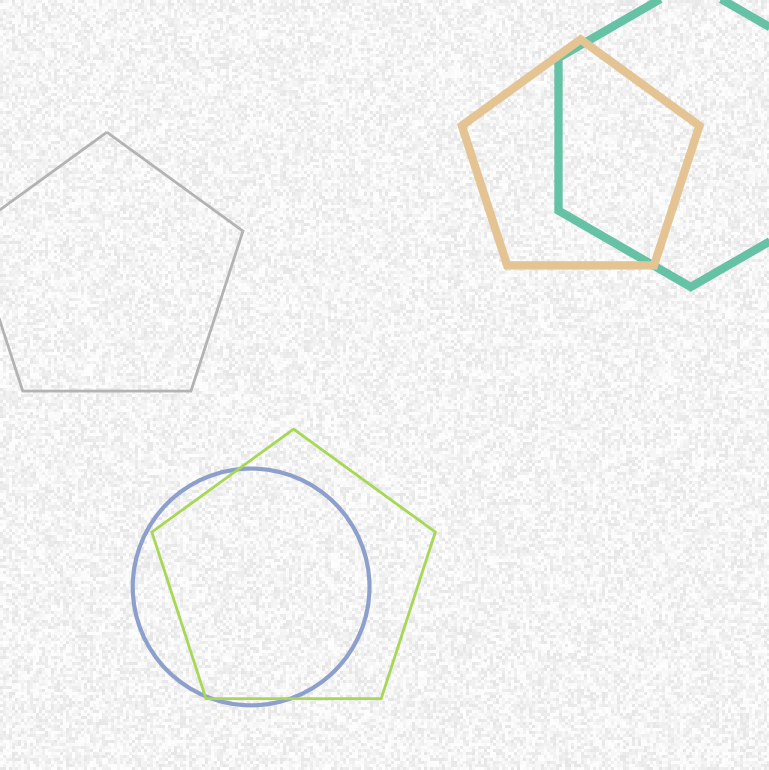[{"shape": "hexagon", "thickness": 3, "radius": 0.99, "center": [0.897, 0.826]}, {"shape": "circle", "thickness": 1.5, "radius": 0.77, "center": [0.326, 0.238]}, {"shape": "pentagon", "thickness": 1, "radius": 0.97, "center": [0.381, 0.249]}, {"shape": "pentagon", "thickness": 3, "radius": 0.81, "center": [0.754, 0.787]}, {"shape": "pentagon", "thickness": 1, "radius": 0.93, "center": [0.139, 0.642]}]